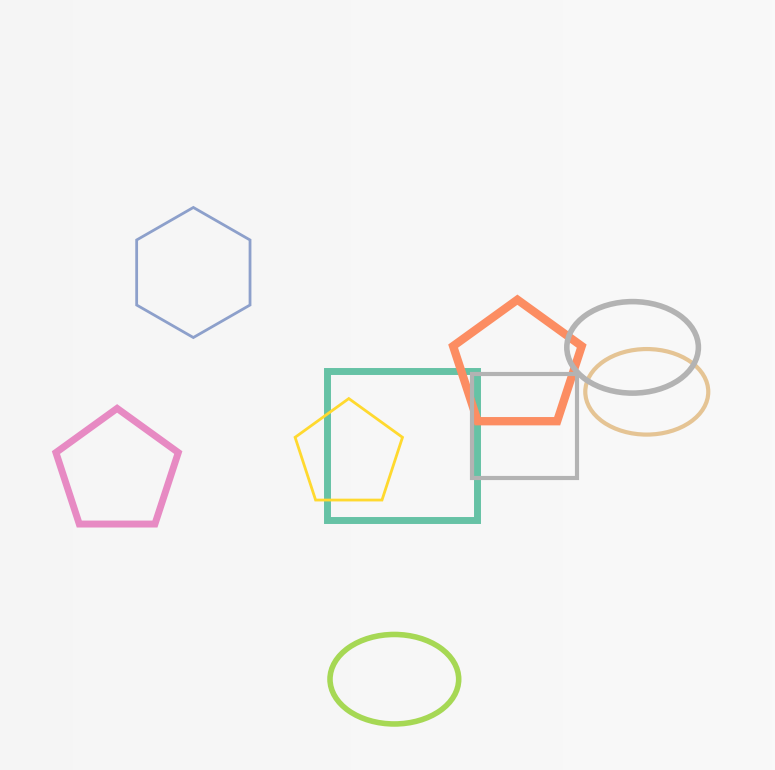[{"shape": "square", "thickness": 2.5, "radius": 0.48, "center": [0.519, 0.422]}, {"shape": "pentagon", "thickness": 3, "radius": 0.44, "center": [0.668, 0.524]}, {"shape": "hexagon", "thickness": 1, "radius": 0.42, "center": [0.249, 0.646]}, {"shape": "pentagon", "thickness": 2.5, "radius": 0.42, "center": [0.151, 0.387]}, {"shape": "oval", "thickness": 2, "radius": 0.42, "center": [0.509, 0.118]}, {"shape": "pentagon", "thickness": 1, "radius": 0.36, "center": [0.45, 0.41]}, {"shape": "oval", "thickness": 1.5, "radius": 0.4, "center": [0.835, 0.491]}, {"shape": "square", "thickness": 1.5, "radius": 0.34, "center": [0.677, 0.447]}, {"shape": "oval", "thickness": 2, "radius": 0.42, "center": [0.816, 0.549]}]